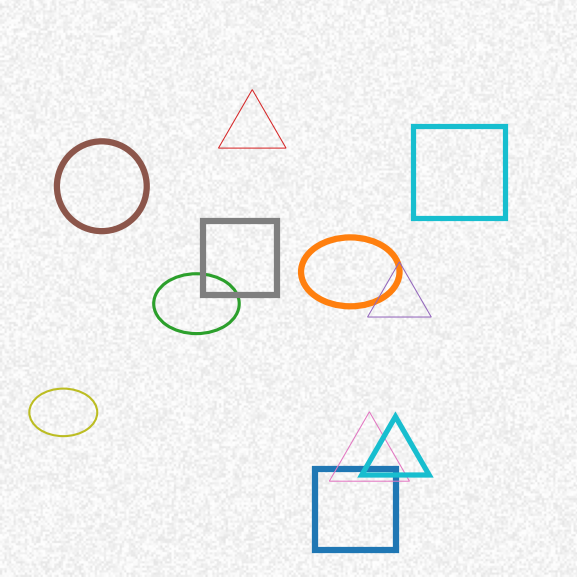[{"shape": "square", "thickness": 3, "radius": 0.35, "center": [0.616, 0.117]}, {"shape": "oval", "thickness": 3, "radius": 0.43, "center": [0.607, 0.528]}, {"shape": "oval", "thickness": 1.5, "radius": 0.37, "center": [0.34, 0.473]}, {"shape": "triangle", "thickness": 0.5, "radius": 0.34, "center": [0.437, 0.776]}, {"shape": "triangle", "thickness": 0.5, "radius": 0.32, "center": [0.692, 0.482]}, {"shape": "circle", "thickness": 3, "radius": 0.39, "center": [0.176, 0.677]}, {"shape": "triangle", "thickness": 0.5, "radius": 0.4, "center": [0.64, 0.206]}, {"shape": "square", "thickness": 3, "radius": 0.32, "center": [0.415, 0.552]}, {"shape": "oval", "thickness": 1, "radius": 0.29, "center": [0.11, 0.285]}, {"shape": "square", "thickness": 2.5, "radius": 0.4, "center": [0.795, 0.701]}, {"shape": "triangle", "thickness": 2.5, "radius": 0.34, "center": [0.685, 0.21]}]